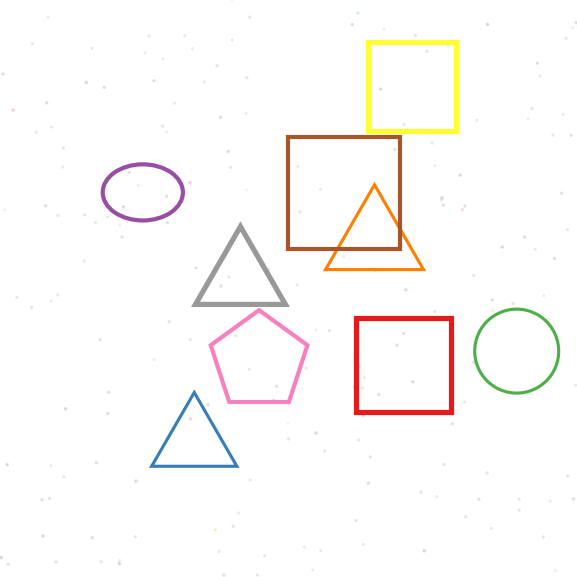[{"shape": "square", "thickness": 2.5, "radius": 0.41, "center": [0.699, 0.367]}, {"shape": "triangle", "thickness": 1.5, "radius": 0.43, "center": [0.336, 0.234]}, {"shape": "circle", "thickness": 1.5, "radius": 0.36, "center": [0.895, 0.391]}, {"shape": "oval", "thickness": 2, "radius": 0.35, "center": [0.247, 0.666]}, {"shape": "triangle", "thickness": 1.5, "radius": 0.49, "center": [0.648, 0.581]}, {"shape": "square", "thickness": 2.5, "radius": 0.38, "center": [0.713, 0.849]}, {"shape": "square", "thickness": 2, "radius": 0.48, "center": [0.596, 0.665]}, {"shape": "pentagon", "thickness": 2, "radius": 0.44, "center": [0.449, 0.374]}, {"shape": "triangle", "thickness": 2.5, "radius": 0.45, "center": [0.416, 0.517]}]